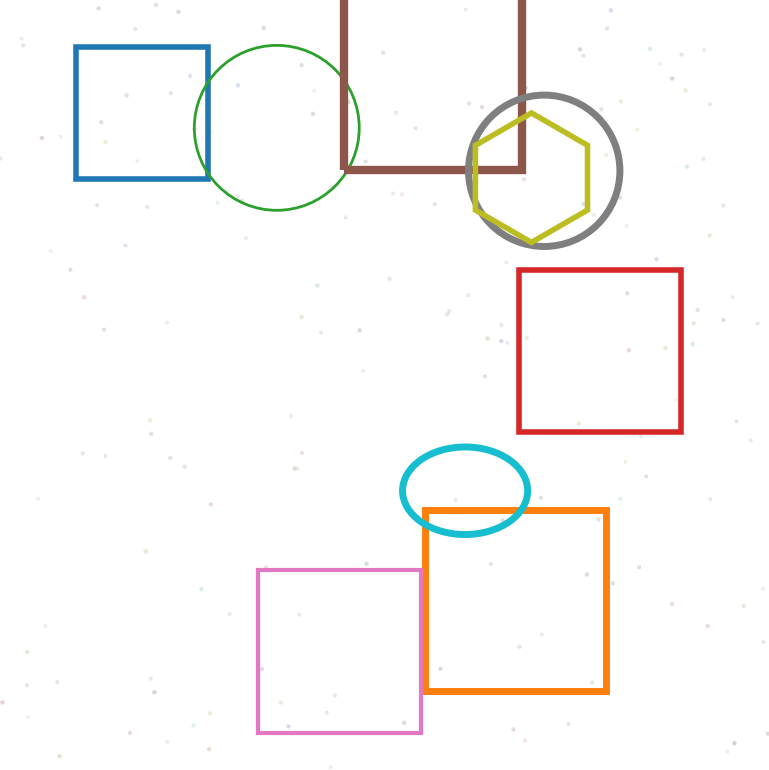[{"shape": "square", "thickness": 2, "radius": 0.43, "center": [0.184, 0.853]}, {"shape": "square", "thickness": 2.5, "radius": 0.59, "center": [0.669, 0.22]}, {"shape": "circle", "thickness": 1, "radius": 0.54, "center": [0.359, 0.834]}, {"shape": "square", "thickness": 2, "radius": 0.53, "center": [0.779, 0.544]}, {"shape": "square", "thickness": 3, "radius": 0.58, "center": [0.562, 0.894]}, {"shape": "square", "thickness": 1.5, "radius": 0.53, "center": [0.44, 0.154]}, {"shape": "circle", "thickness": 2.5, "radius": 0.49, "center": [0.707, 0.778]}, {"shape": "hexagon", "thickness": 2, "radius": 0.42, "center": [0.69, 0.769]}, {"shape": "oval", "thickness": 2.5, "radius": 0.41, "center": [0.604, 0.363]}]